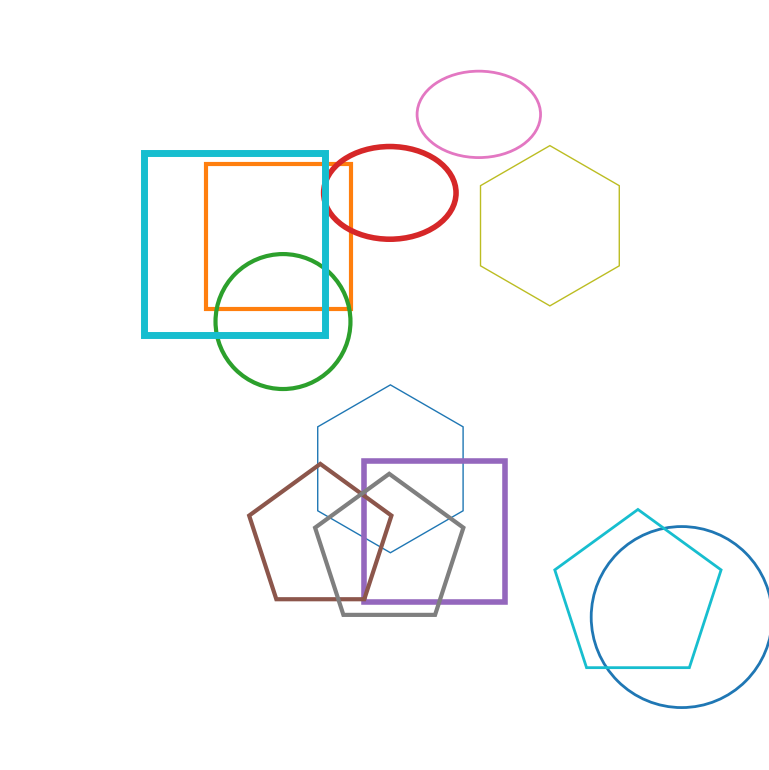[{"shape": "hexagon", "thickness": 0.5, "radius": 0.54, "center": [0.507, 0.391]}, {"shape": "circle", "thickness": 1, "radius": 0.59, "center": [0.885, 0.199]}, {"shape": "square", "thickness": 1.5, "radius": 0.47, "center": [0.362, 0.693]}, {"shape": "circle", "thickness": 1.5, "radius": 0.44, "center": [0.368, 0.582]}, {"shape": "oval", "thickness": 2, "radius": 0.43, "center": [0.506, 0.75]}, {"shape": "square", "thickness": 2, "radius": 0.46, "center": [0.564, 0.31]}, {"shape": "pentagon", "thickness": 1.5, "radius": 0.49, "center": [0.416, 0.3]}, {"shape": "oval", "thickness": 1, "radius": 0.4, "center": [0.622, 0.851]}, {"shape": "pentagon", "thickness": 1.5, "radius": 0.51, "center": [0.505, 0.283]}, {"shape": "hexagon", "thickness": 0.5, "radius": 0.52, "center": [0.714, 0.707]}, {"shape": "pentagon", "thickness": 1, "radius": 0.57, "center": [0.828, 0.225]}, {"shape": "square", "thickness": 2.5, "radius": 0.59, "center": [0.305, 0.683]}]